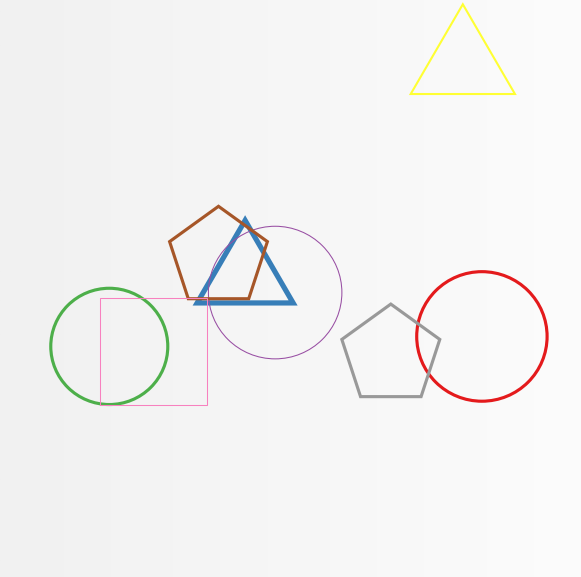[{"shape": "circle", "thickness": 1.5, "radius": 0.56, "center": [0.829, 0.417]}, {"shape": "triangle", "thickness": 2.5, "radius": 0.48, "center": [0.422, 0.522]}, {"shape": "circle", "thickness": 1.5, "radius": 0.5, "center": [0.188, 0.399]}, {"shape": "circle", "thickness": 0.5, "radius": 0.57, "center": [0.473, 0.493]}, {"shape": "triangle", "thickness": 1, "radius": 0.52, "center": [0.796, 0.888]}, {"shape": "pentagon", "thickness": 1.5, "radius": 0.44, "center": [0.376, 0.553]}, {"shape": "square", "thickness": 0.5, "radius": 0.46, "center": [0.264, 0.391]}, {"shape": "pentagon", "thickness": 1.5, "radius": 0.44, "center": [0.672, 0.384]}]